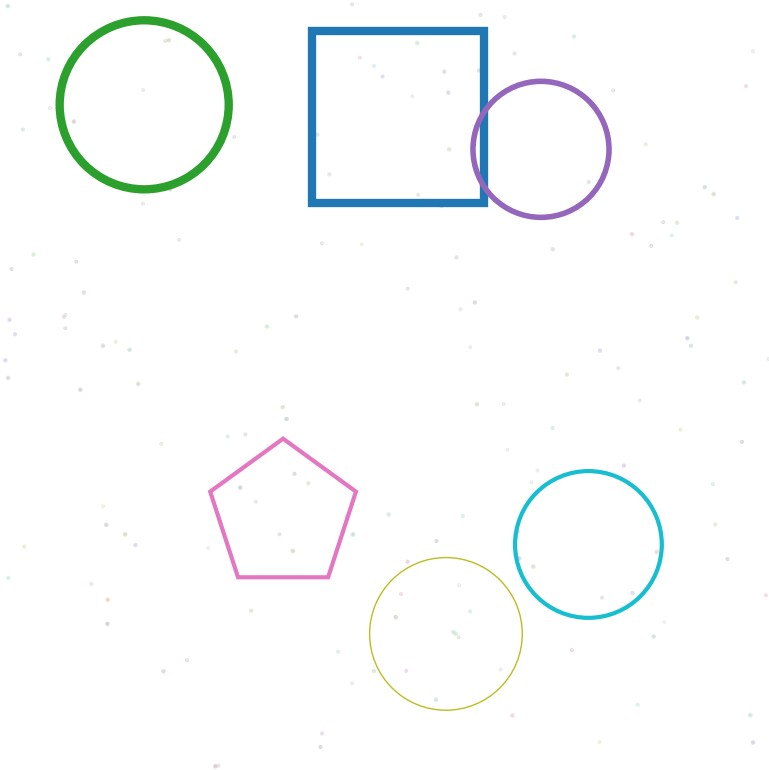[{"shape": "square", "thickness": 3, "radius": 0.56, "center": [0.517, 0.848]}, {"shape": "circle", "thickness": 3, "radius": 0.55, "center": [0.187, 0.864]}, {"shape": "circle", "thickness": 2, "radius": 0.44, "center": [0.703, 0.806]}, {"shape": "pentagon", "thickness": 1.5, "radius": 0.5, "center": [0.368, 0.331]}, {"shape": "circle", "thickness": 0.5, "radius": 0.5, "center": [0.579, 0.177]}, {"shape": "circle", "thickness": 1.5, "radius": 0.48, "center": [0.764, 0.293]}]